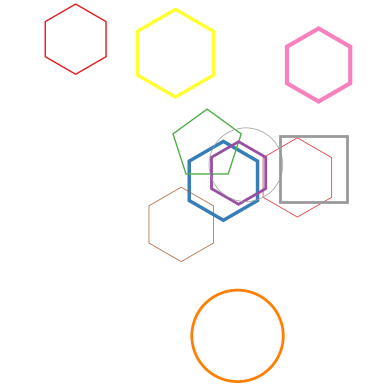[{"shape": "hexagon", "thickness": 1, "radius": 0.46, "center": [0.197, 0.898]}, {"shape": "hexagon", "thickness": 0.5, "radius": 0.51, "center": [0.772, 0.539]}, {"shape": "hexagon", "thickness": 2.5, "radius": 0.51, "center": [0.58, 0.53]}, {"shape": "pentagon", "thickness": 1, "radius": 0.47, "center": [0.538, 0.623]}, {"shape": "hexagon", "thickness": 2, "radius": 0.41, "center": [0.62, 0.551]}, {"shape": "circle", "thickness": 2, "radius": 0.59, "center": [0.617, 0.128]}, {"shape": "hexagon", "thickness": 2.5, "radius": 0.57, "center": [0.456, 0.862]}, {"shape": "hexagon", "thickness": 0.5, "radius": 0.48, "center": [0.471, 0.417]}, {"shape": "hexagon", "thickness": 3, "radius": 0.47, "center": [0.827, 0.831]}, {"shape": "square", "thickness": 2, "radius": 0.43, "center": [0.815, 0.561]}, {"shape": "circle", "thickness": 0.5, "radius": 0.48, "center": [0.639, 0.572]}]